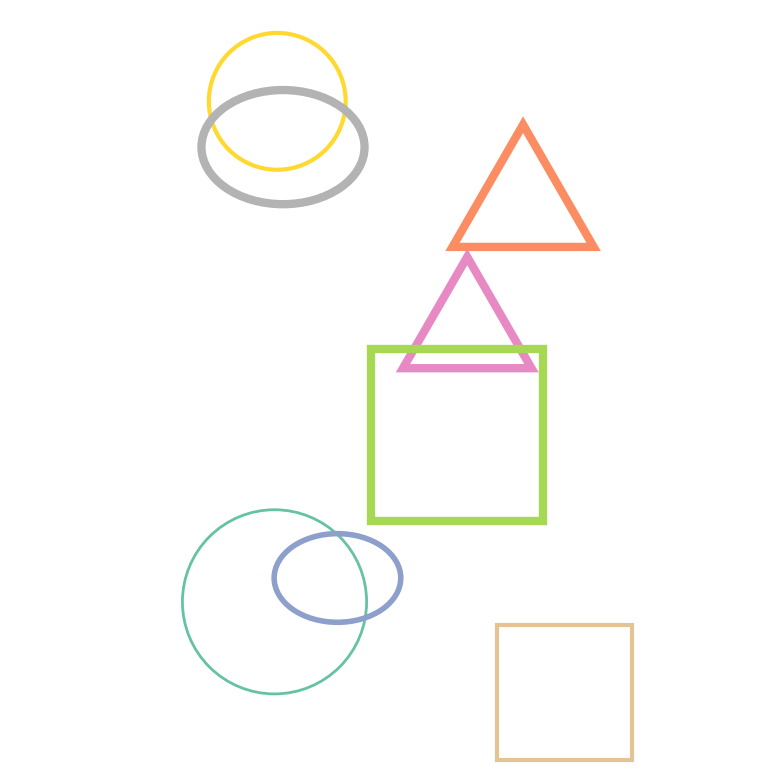[{"shape": "circle", "thickness": 1, "radius": 0.6, "center": [0.357, 0.218]}, {"shape": "triangle", "thickness": 3, "radius": 0.53, "center": [0.679, 0.732]}, {"shape": "oval", "thickness": 2, "radius": 0.41, "center": [0.438, 0.249]}, {"shape": "triangle", "thickness": 3, "radius": 0.48, "center": [0.607, 0.57]}, {"shape": "square", "thickness": 3, "radius": 0.56, "center": [0.594, 0.435]}, {"shape": "circle", "thickness": 1.5, "radius": 0.44, "center": [0.36, 0.868]}, {"shape": "square", "thickness": 1.5, "radius": 0.44, "center": [0.733, 0.1]}, {"shape": "oval", "thickness": 3, "radius": 0.53, "center": [0.368, 0.809]}]